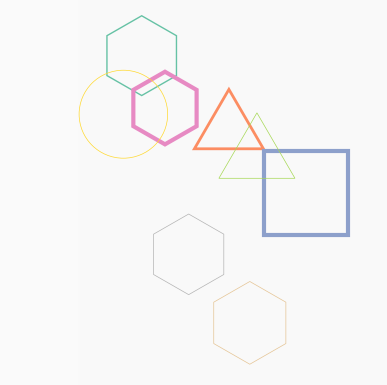[{"shape": "hexagon", "thickness": 1, "radius": 0.52, "center": [0.366, 0.855]}, {"shape": "triangle", "thickness": 2, "radius": 0.51, "center": [0.591, 0.665]}, {"shape": "square", "thickness": 3, "radius": 0.54, "center": [0.79, 0.498]}, {"shape": "hexagon", "thickness": 3, "radius": 0.47, "center": [0.426, 0.719]}, {"shape": "triangle", "thickness": 0.5, "radius": 0.57, "center": [0.663, 0.594]}, {"shape": "circle", "thickness": 0.5, "radius": 0.57, "center": [0.318, 0.703]}, {"shape": "hexagon", "thickness": 0.5, "radius": 0.54, "center": [0.645, 0.161]}, {"shape": "hexagon", "thickness": 0.5, "radius": 0.52, "center": [0.487, 0.339]}]